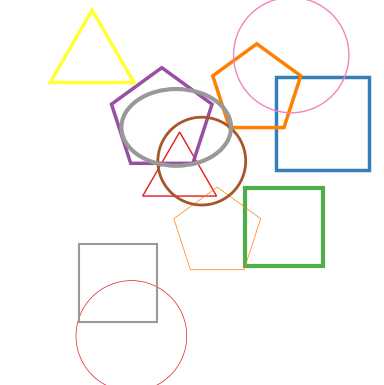[{"shape": "triangle", "thickness": 1, "radius": 0.55, "center": [0.467, 0.546]}, {"shape": "circle", "thickness": 0.5, "radius": 0.72, "center": [0.341, 0.127]}, {"shape": "square", "thickness": 2.5, "radius": 0.6, "center": [0.839, 0.68]}, {"shape": "square", "thickness": 3, "radius": 0.51, "center": [0.738, 0.41]}, {"shape": "pentagon", "thickness": 2.5, "radius": 0.69, "center": [0.42, 0.687]}, {"shape": "pentagon", "thickness": 0.5, "radius": 0.59, "center": [0.564, 0.395]}, {"shape": "pentagon", "thickness": 2.5, "radius": 0.6, "center": [0.667, 0.766]}, {"shape": "triangle", "thickness": 2.5, "radius": 0.63, "center": [0.239, 0.848]}, {"shape": "circle", "thickness": 2, "radius": 0.57, "center": [0.524, 0.582]}, {"shape": "circle", "thickness": 1, "radius": 0.75, "center": [0.756, 0.857]}, {"shape": "square", "thickness": 1.5, "radius": 0.51, "center": [0.306, 0.264]}, {"shape": "oval", "thickness": 3, "radius": 0.71, "center": [0.458, 0.669]}]